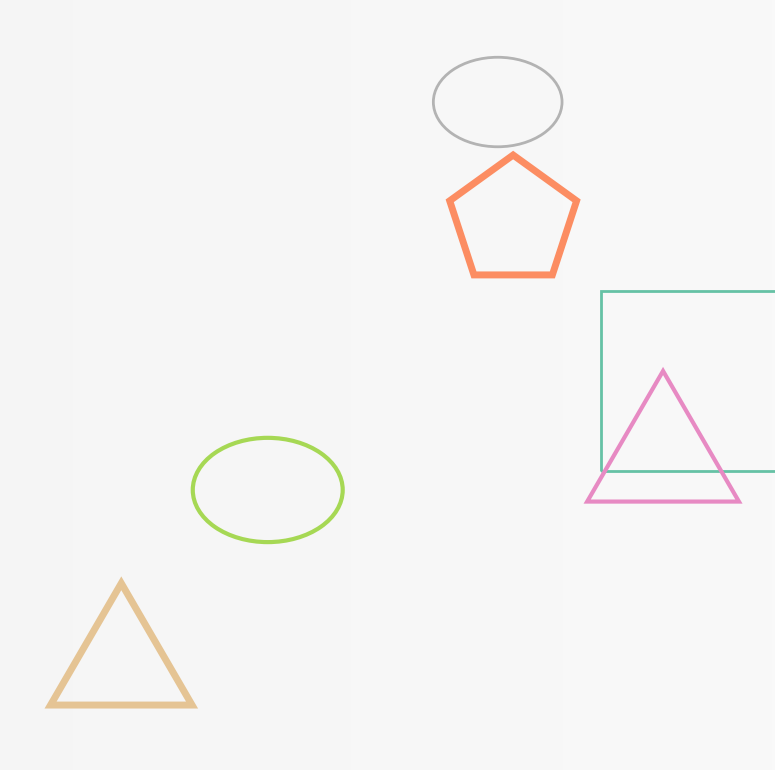[{"shape": "square", "thickness": 1, "radius": 0.59, "center": [0.893, 0.505]}, {"shape": "pentagon", "thickness": 2.5, "radius": 0.43, "center": [0.662, 0.713]}, {"shape": "triangle", "thickness": 1.5, "radius": 0.57, "center": [0.856, 0.405]}, {"shape": "oval", "thickness": 1.5, "radius": 0.48, "center": [0.345, 0.364]}, {"shape": "triangle", "thickness": 2.5, "radius": 0.53, "center": [0.157, 0.137]}, {"shape": "oval", "thickness": 1, "radius": 0.42, "center": [0.642, 0.868]}]